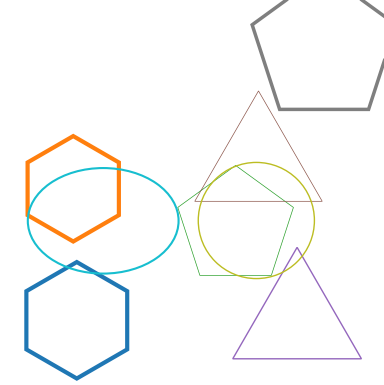[{"shape": "hexagon", "thickness": 3, "radius": 0.76, "center": [0.199, 0.168]}, {"shape": "hexagon", "thickness": 3, "radius": 0.68, "center": [0.19, 0.51]}, {"shape": "pentagon", "thickness": 0.5, "radius": 0.79, "center": [0.612, 0.412]}, {"shape": "triangle", "thickness": 1, "radius": 0.96, "center": [0.772, 0.165]}, {"shape": "triangle", "thickness": 0.5, "radius": 0.96, "center": [0.671, 0.573]}, {"shape": "pentagon", "thickness": 2.5, "radius": 0.98, "center": [0.842, 0.875]}, {"shape": "circle", "thickness": 1, "radius": 0.75, "center": [0.666, 0.427]}, {"shape": "oval", "thickness": 1.5, "radius": 0.98, "center": [0.268, 0.426]}]